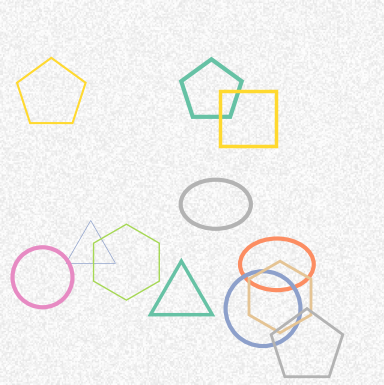[{"shape": "triangle", "thickness": 2.5, "radius": 0.46, "center": [0.471, 0.229]}, {"shape": "pentagon", "thickness": 3, "radius": 0.41, "center": [0.549, 0.763]}, {"shape": "oval", "thickness": 3, "radius": 0.48, "center": [0.719, 0.313]}, {"shape": "circle", "thickness": 3, "radius": 0.49, "center": [0.683, 0.198]}, {"shape": "triangle", "thickness": 0.5, "radius": 0.37, "center": [0.236, 0.353]}, {"shape": "circle", "thickness": 3, "radius": 0.39, "center": [0.11, 0.28]}, {"shape": "hexagon", "thickness": 1, "radius": 0.49, "center": [0.328, 0.319]}, {"shape": "square", "thickness": 2.5, "radius": 0.36, "center": [0.644, 0.692]}, {"shape": "pentagon", "thickness": 1.5, "radius": 0.47, "center": [0.133, 0.756]}, {"shape": "hexagon", "thickness": 2, "radius": 0.46, "center": [0.727, 0.229]}, {"shape": "pentagon", "thickness": 2, "radius": 0.49, "center": [0.797, 0.101]}, {"shape": "oval", "thickness": 3, "radius": 0.46, "center": [0.56, 0.469]}]